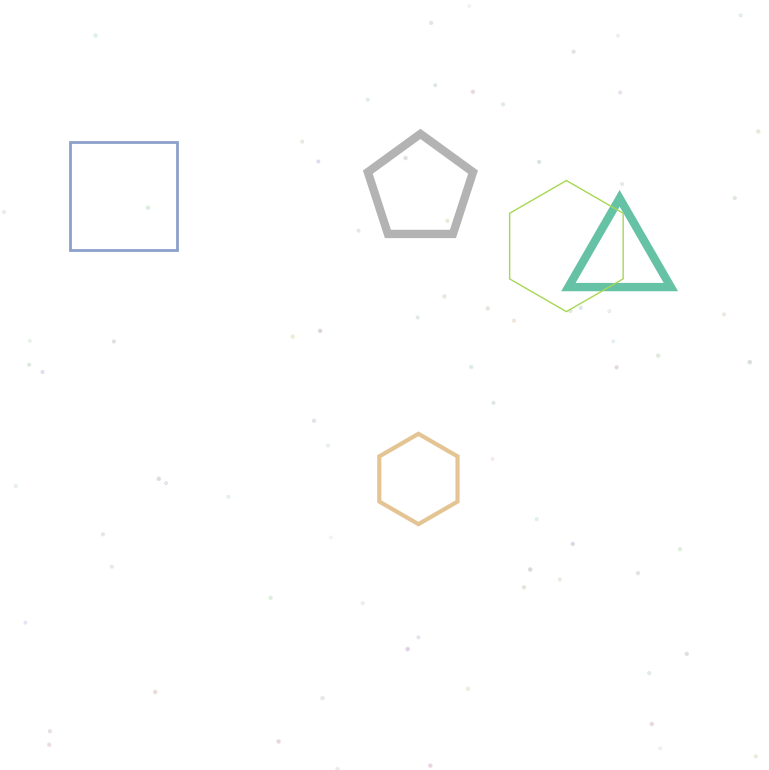[{"shape": "triangle", "thickness": 3, "radius": 0.38, "center": [0.805, 0.666]}, {"shape": "square", "thickness": 1, "radius": 0.35, "center": [0.16, 0.746]}, {"shape": "hexagon", "thickness": 0.5, "radius": 0.43, "center": [0.736, 0.68]}, {"shape": "hexagon", "thickness": 1.5, "radius": 0.29, "center": [0.543, 0.378]}, {"shape": "pentagon", "thickness": 3, "radius": 0.36, "center": [0.546, 0.754]}]